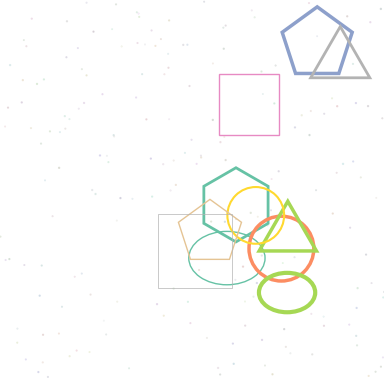[{"shape": "oval", "thickness": 1, "radius": 0.5, "center": [0.589, 0.33]}, {"shape": "hexagon", "thickness": 2, "radius": 0.48, "center": [0.613, 0.468]}, {"shape": "circle", "thickness": 2.5, "radius": 0.42, "center": [0.731, 0.354]}, {"shape": "pentagon", "thickness": 2.5, "radius": 0.48, "center": [0.824, 0.887]}, {"shape": "square", "thickness": 1, "radius": 0.39, "center": [0.647, 0.728]}, {"shape": "oval", "thickness": 3, "radius": 0.37, "center": [0.746, 0.24]}, {"shape": "triangle", "thickness": 2.5, "radius": 0.43, "center": [0.748, 0.391]}, {"shape": "circle", "thickness": 1.5, "radius": 0.37, "center": [0.664, 0.441]}, {"shape": "pentagon", "thickness": 1, "radius": 0.43, "center": [0.545, 0.396]}, {"shape": "square", "thickness": 0.5, "radius": 0.48, "center": [0.508, 0.347]}, {"shape": "triangle", "thickness": 2, "radius": 0.44, "center": [0.884, 0.842]}]